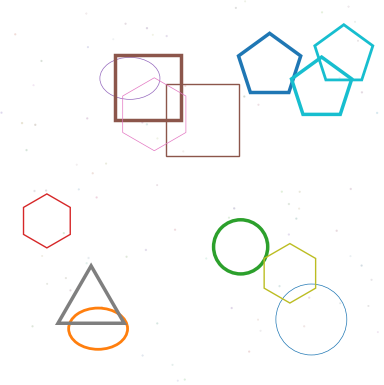[{"shape": "pentagon", "thickness": 2.5, "radius": 0.42, "center": [0.7, 0.828]}, {"shape": "circle", "thickness": 0.5, "radius": 0.46, "center": [0.809, 0.17]}, {"shape": "oval", "thickness": 2, "radius": 0.38, "center": [0.255, 0.146]}, {"shape": "circle", "thickness": 2.5, "radius": 0.35, "center": [0.625, 0.359]}, {"shape": "hexagon", "thickness": 1, "radius": 0.35, "center": [0.122, 0.426]}, {"shape": "oval", "thickness": 0.5, "radius": 0.39, "center": [0.337, 0.797]}, {"shape": "square", "thickness": 2.5, "radius": 0.42, "center": [0.384, 0.773]}, {"shape": "square", "thickness": 1, "radius": 0.47, "center": [0.526, 0.688]}, {"shape": "hexagon", "thickness": 0.5, "radius": 0.47, "center": [0.401, 0.703]}, {"shape": "triangle", "thickness": 2.5, "radius": 0.5, "center": [0.237, 0.21]}, {"shape": "hexagon", "thickness": 1, "radius": 0.39, "center": [0.753, 0.29]}, {"shape": "pentagon", "thickness": 2, "radius": 0.4, "center": [0.893, 0.857]}, {"shape": "pentagon", "thickness": 2.5, "radius": 0.41, "center": [0.835, 0.769]}]